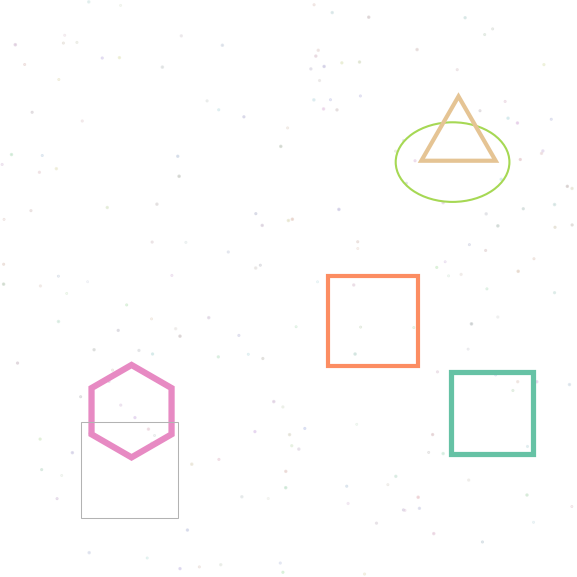[{"shape": "square", "thickness": 2.5, "radius": 0.35, "center": [0.852, 0.284]}, {"shape": "square", "thickness": 2, "radius": 0.39, "center": [0.647, 0.443]}, {"shape": "hexagon", "thickness": 3, "radius": 0.4, "center": [0.228, 0.287]}, {"shape": "oval", "thickness": 1, "radius": 0.49, "center": [0.784, 0.718]}, {"shape": "triangle", "thickness": 2, "radius": 0.37, "center": [0.794, 0.758]}, {"shape": "square", "thickness": 0.5, "radius": 0.42, "center": [0.224, 0.186]}]